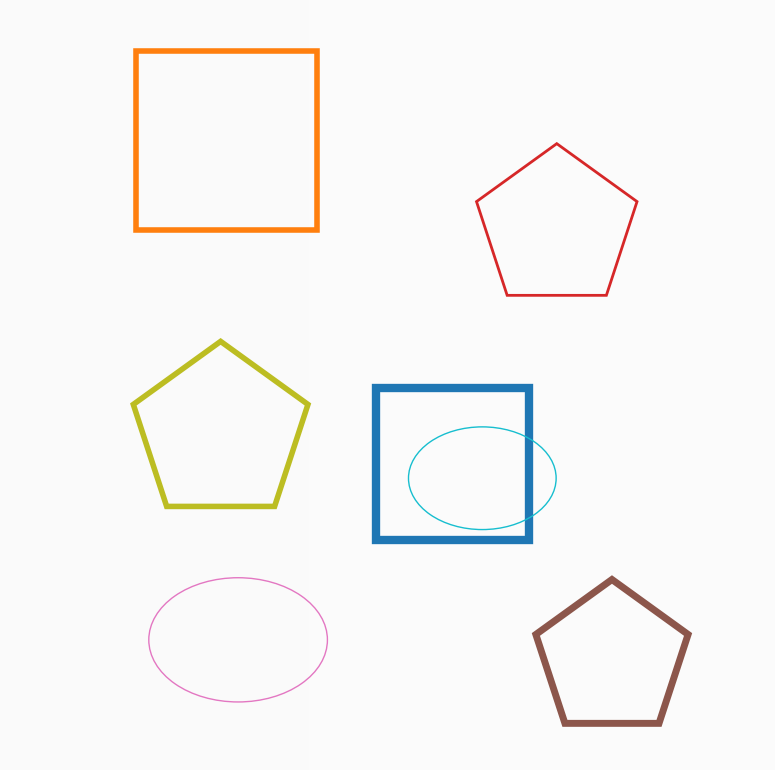[{"shape": "square", "thickness": 3, "radius": 0.49, "center": [0.583, 0.397]}, {"shape": "square", "thickness": 2, "radius": 0.58, "center": [0.292, 0.818]}, {"shape": "pentagon", "thickness": 1, "radius": 0.54, "center": [0.718, 0.705]}, {"shape": "pentagon", "thickness": 2.5, "radius": 0.52, "center": [0.79, 0.144]}, {"shape": "oval", "thickness": 0.5, "radius": 0.58, "center": [0.307, 0.169]}, {"shape": "pentagon", "thickness": 2, "radius": 0.59, "center": [0.285, 0.438]}, {"shape": "oval", "thickness": 0.5, "radius": 0.48, "center": [0.622, 0.379]}]